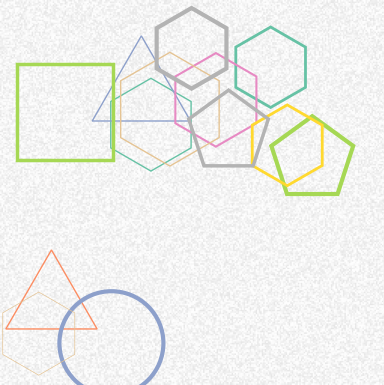[{"shape": "hexagon", "thickness": 1, "radius": 0.6, "center": [0.392, 0.676]}, {"shape": "hexagon", "thickness": 2, "radius": 0.52, "center": [0.703, 0.825]}, {"shape": "triangle", "thickness": 1, "radius": 0.68, "center": [0.134, 0.214]}, {"shape": "circle", "thickness": 3, "radius": 0.68, "center": [0.289, 0.109]}, {"shape": "triangle", "thickness": 1, "radius": 0.74, "center": [0.367, 0.759]}, {"shape": "hexagon", "thickness": 1.5, "radius": 0.61, "center": [0.561, 0.741]}, {"shape": "pentagon", "thickness": 3, "radius": 0.56, "center": [0.811, 0.586]}, {"shape": "square", "thickness": 2.5, "radius": 0.62, "center": [0.168, 0.708]}, {"shape": "hexagon", "thickness": 2, "radius": 0.52, "center": [0.746, 0.623]}, {"shape": "hexagon", "thickness": 1, "radius": 0.74, "center": [0.441, 0.716]}, {"shape": "hexagon", "thickness": 0.5, "radius": 0.54, "center": [0.101, 0.133]}, {"shape": "pentagon", "thickness": 2.5, "radius": 0.54, "center": [0.594, 0.657]}, {"shape": "hexagon", "thickness": 3, "radius": 0.52, "center": [0.498, 0.874]}]